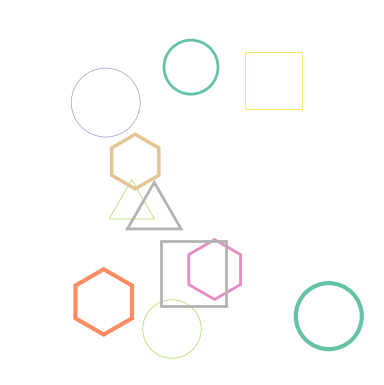[{"shape": "circle", "thickness": 3, "radius": 0.43, "center": [0.854, 0.179]}, {"shape": "circle", "thickness": 2, "radius": 0.35, "center": [0.496, 0.826]}, {"shape": "hexagon", "thickness": 3, "radius": 0.42, "center": [0.27, 0.216]}, {"shape": "circle", "thickness": 0.5, "radius": 0.45, "center": [0.275, 0.734]}, {"shape": "hexagon", "thickness": 2, "radius": 0.39, "center": [0.558, 0.3]}, {"shape": "triangle", "thickness": 0.5, "radius": 0.34, "center": [0.342, 0.465]}, {"shape": "circle", "thickness": 0.5, "radius": 0.38, "center": [0.447, 0.145]}, {"shape": "square", "thickness": 0.5, "radius": 0.37, "center": [0.71, 0.791]}, {"shape": "hexagon", "thickness": 2.5, "radius": 0.35, "center": [0.351, 0.58]}, {"shape": "triangle", "thickness": 2, "radius": 0.4, "center": [0.401, 0.446]}, {"shape": "square", "thickness": 2, "radius": 0.42, "center": [0.503, 0.289]}]